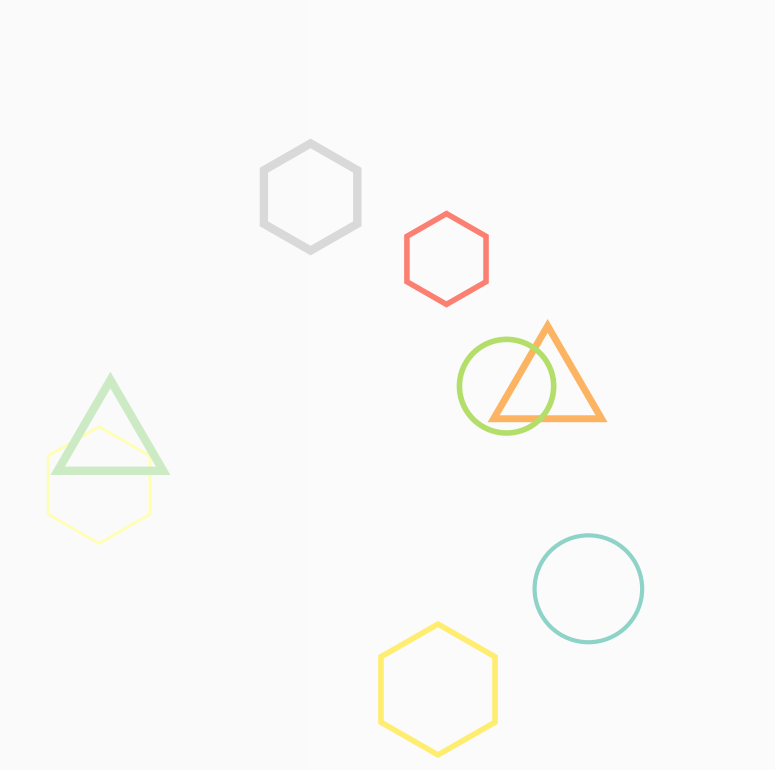[{"shape": "circle", "thickness": 1.5, "radius": 0.35, "center": [0.759, 0.235]}, {"shape": "hexagon", "thickness": 1, "radius": 0.38, "center": [0.128, 0.37]}, {"shape": "hexagon", "thickness": 2, "radius": 0.29, "center": [0.576, 0.664]}, {"shape": "triangle", "thickness": 2.5, "radius": 0.4, "center": [0.707, 0.496]}, {"shape": "circle", "thickness": 2, "radius": 0.3, "center": [0.654, 0.498]}, {"shape": "hexagon", "thickness": 3, "radius": 0.35, "center": [0.401, 0.744]}, {"shape": "triangle", "thickness": 3, "radius": 0.39, "center": [0.142, 0.428]}, {"shape": "hexagon", "thickness": 2, "radius": 0.42, "center": [0.565, 0.105]}]